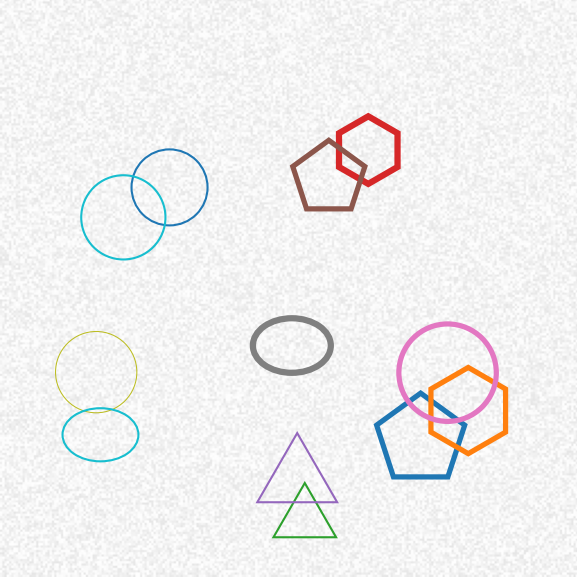[{"shape": "circle", "thickness": 1, "radius": 0.33, "center": [0.294, 0.675]}, {"shape": "pentagon", "thickness": 2.5, "radius": 0.4, "center": [0.728, 0.238]}, {"shape": "hexagon", "thickness": 2.5, "radius": 0.37, "center": [0.811, 0.288]}, {"shape": "triangle", "thickness": 1, "radius": 0.31, "center": [0.528, 0.1]}, {"shape": "hexagon", "thickness": 3, "radius": 0.29, "center": [0.638, 0.739]}, {"shape": "triangle", "thickness": 1, "radius": 0.4, "center": [0.515, 0.169]}, {"shape": "pentagon", "thickness": 2.5, "radius": 0.33, "center": [0.569, 0.691]}, {"shape": "circle", "thickness": 2.5, "radius": 0.42, "center": [0.775, 0.354]}, {"shape": "oval", "thickness": 3, "radius": 0.34, "center": [0.505, 0.401]}, {"shape": "circle", "thickness": 0.5, "radius": 0.35, "center": [0.167, 0.355]}, {"shape": "oval", "thickness": 1, "radius": 0.33, "center": [0.174, 0.246]}, {"shape": "circle", "thickness": 1, "radius": 0.36, "center": [0.214, 0.623]}]